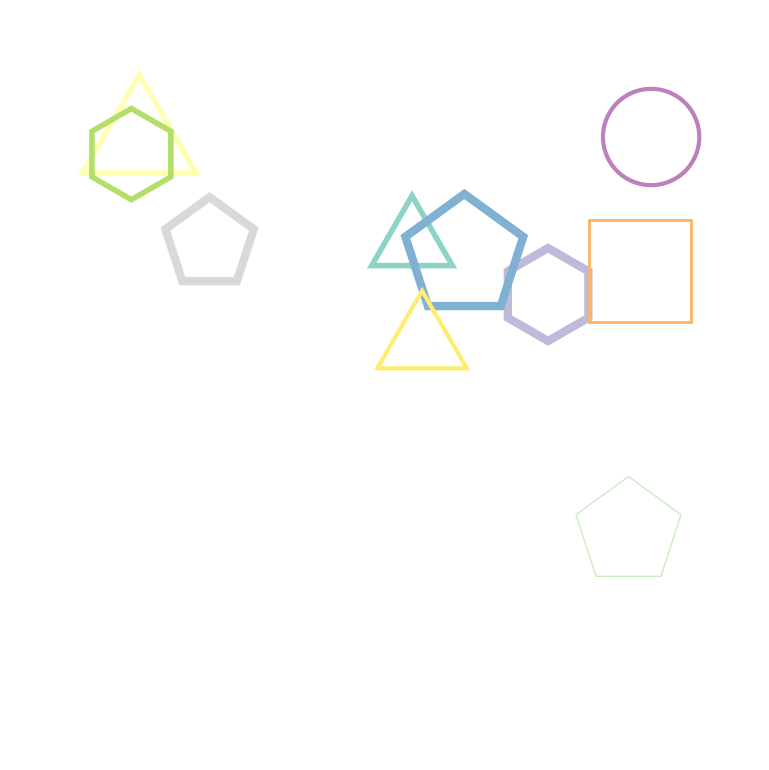[{"shape": "triangle", "thickness": 2, "radius": 0.3, "center": [0.535, 0.685]}, {"shape": "triangle", "thickness": 2, "radius": 0.43, "center": [0.181, 0.818]}, {"shape": "hexagon", "thickness": 3, "radius": 0.3, "center": [0.712, 0.618]}, {"shape": "pentagon", "thickness": 3, "radius": 0.4, "center": [0.603, 0.668]}, {"shape": "square", "thickness": 1, "radius": 0.33, "center": [0.831, 0.648]}, {"shape": "hexagon", "thickness": 2, "radius": 0.3, "center": [0.171, 0.8]}, {"shape": "pentagon", "thickness": 3, "radius": 0.3, "center": [0.272, 0.684]}, {"shape": "circle", "thickness": 1.5, "radius": 0.31, "center": [0.846, 0.822]}, {"shape": "pentagon", "thickness": 0.5, "radius": 0.36, "center": [0.816, 0.309]}, {"shape": "triangle", "thickness": 1.5, "radius": 0.34, "center": [0.548, 0.555]}]